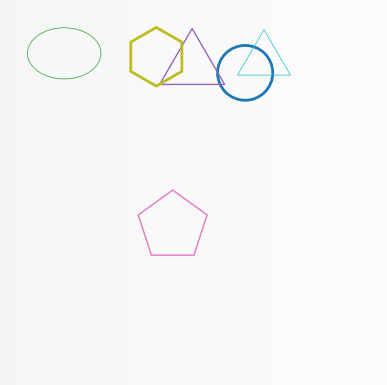[{"shape": "circle", "thickness": 2, "radius": 0.36, "center": [0.633, 0.811]}, {"shape": "oval", "thickness": 0.5, "radius": 0.47, "center": [0.166, 0.861]}, {"shape": "triangle", "thickness": 1, "radius": 0.48, "center": [0.496, 0.829]}, {"shape": "pentagon", "thickness": 1, "radius": 0.47, "center": [0.446, 0.413]}, {"shape": "hexagon", "thickness": 2, "radius": 0.38, "center": [0.403, 0.853]}, {"shape": "triangle", "thickness": 0.5, "radius": 0.39, "center": [0.681, 0.844]}]